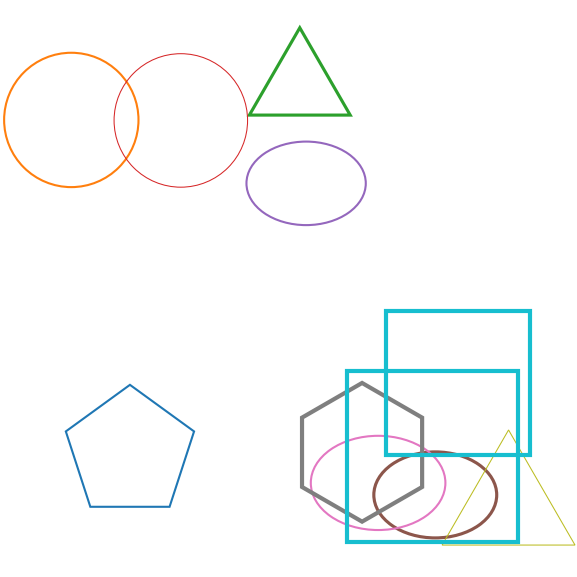[{"shape": "pentagon", "thickness": 1, "radius": 0.58, "center": [0.225, 0.216]}, {"shape": "circle", "thickness": 1, "radius": 0.58, "center": [0.123, 0.791]}, {"shape": "triangle", "thickness": 1.5, "radius": 0.5, "center": [0.519, 0.85]}, {"shape": "circle", "thickness": 0.5, "radius": 0.58, "center": [0.313, 0.791]}, {"shape": "oval", "thickness": 1, "radius": 0.52, "center": [0.53, 0.682]}, {"shape": "oval", "thickness": 1.5, "radius": 0.53, "center": [0.754, 0.142]}, {"shape": "oval", "thickness": 1, "radius": 0.58, "center": [0.655, 0.163]}, {"shape": "hexagon", "thickness": 2, "radius": 0.6, "center": [0.627, 0.216]}, {"shape": "triangle", "thickness": 0.5, "radius": 0.66, "center": [0.881, 0.122]}, {"shape": "square", "thickness": 2, "radius": 0.74, "center": [0.749, 0.209]}, {"shape": "square", "thickness": 2, "radius": 0.62, "center": [0.793, 0.336]}]